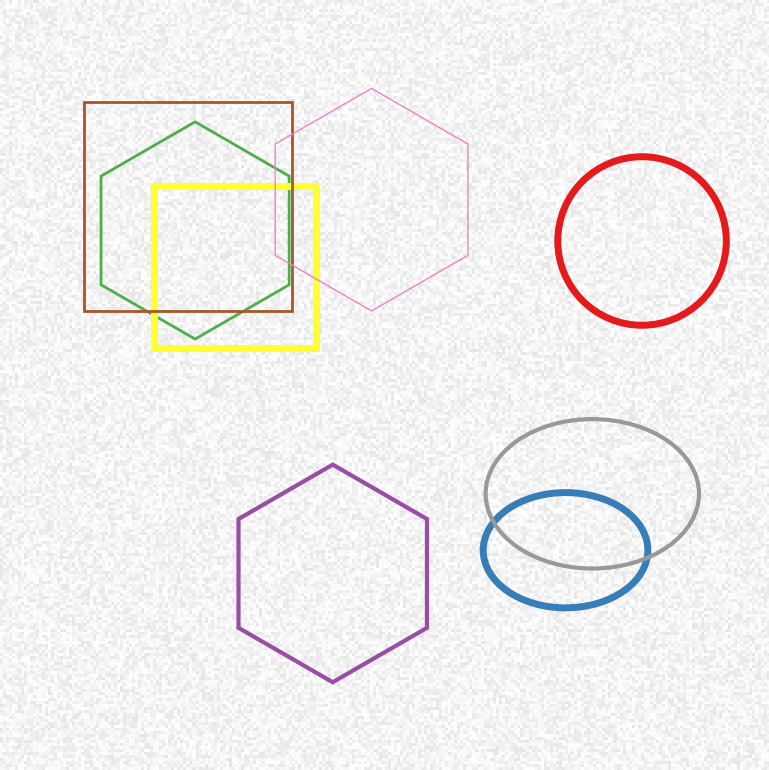[{"shape": "circle", "thickness": 2.5, "radius": 0.55, "center": [0.834, 0.687]}, {"shape": "oval", "thickness": 2.5, "radius": 0.53, "center": [0.734, 0.285]}, {"shape": "hexagon", "thickness": 1, "radius": 0.71, "center": [0.253, 0.701]}, {"shape": "hexagon", "thickness": 1.5, "radius": 0.71, "center": [0.432, 0.255]}, {"shape": "square", "thickness": 2.5, "radius": 0.53, "center": [0.305, 0.653]}, {"shape": "square", "thickness": 1, "radius": 0.68, "center": [0.244, 0.732]}, {"shape": "hexagon", "thickness": 0.5, "radius": 0.72, "center": [0.483, 0.741]}, {"shape": "oval", "thickness": 1.5, "radius": 0.69, "center": [0.769, 0.359]}]